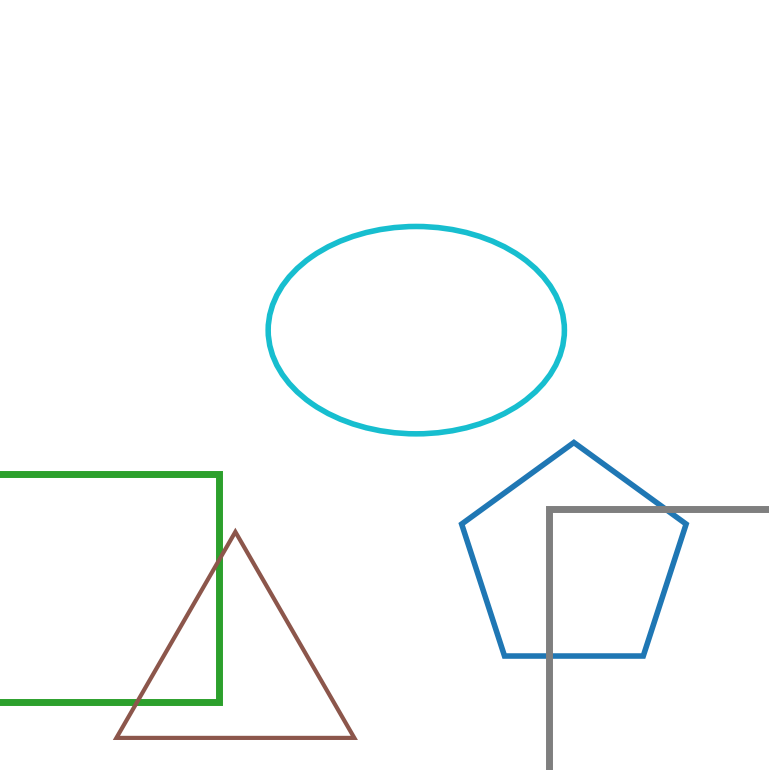[{"shape": "pentagon", "thickness": 2, "radius": 0.77, "center": [0.745, 0.272]}, {"shape": "square", "thickness": 2.5, "radius": 0.74, "center": [0.137, 0.236]}, {"shape": "triangle", "thickness": 1.5, "radius": 0.89, "center": [0.306, 0.131]}, {"shape": "square", "thickness": 2.5, "radius": 0.91, "center": [0.894, 0.158]}, {"shape": "oval", "thickness": 2, "radius": 0.96, "center": [0.541, 0.571]}]